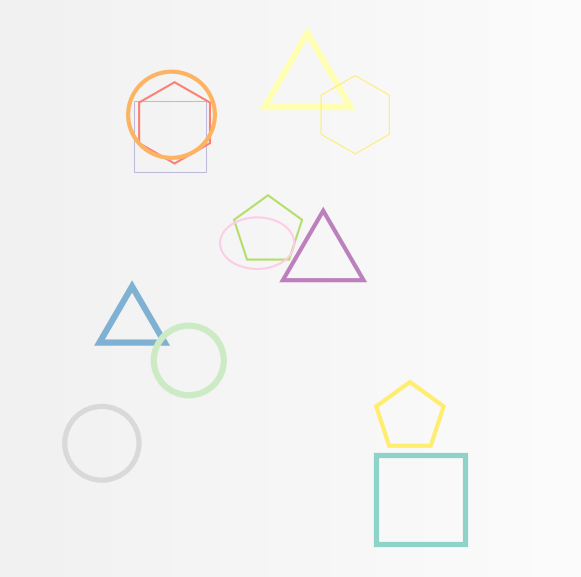[{"shape": "square", "thickness": 2.5, "radius": 0.38, "center": [0.724, 0.134]}, {"shape": "triangle", "thickness": 3, "radius": 0.43, "center": [0.529, 0.856]}, {"shape": "square", "thickness": 0.5, "radius": 0.31, "center": [0.292, 0.763]}, {"shape": "hexagon", "thickness": 1, "radius": 0.35, "center": [0.3, 0.786]}, {"shape": "triangle", "thickness": 3, "radius": 0.32, "center": [0.227, 0.438]}, {"shape": "circle", "thickness": 2, "radius": 0.37, "center": [0.295, 0.8]}, {"shape": "pentagon", "thickness": 1, "radius": 0.31, "center": [0.461, 0.599]}, {"shape": "oval", "thickness": 1, "radius": 0.32, "center": [0.442, 0.578]}, {"shape": "circle", "thickness": 2.5, "radius": 0.32, "center": [0.175, 0.232]}, {"shape": "triangle", "thickness": 2, "radius": 0.4, "center": [0.556, 0.554]}, {"shape": "circle", "thickness": 3, "radius": 0.3, "center": [0.325, 0.375]}, {"shape": "hexagon", "thickness": 0.5, "radius": 0.34, "center": [0.611, 0.8]}, {"shape": "pentagon", "thickness": 2, "radius": 0.3, "center": [0.705, 0.277]}]